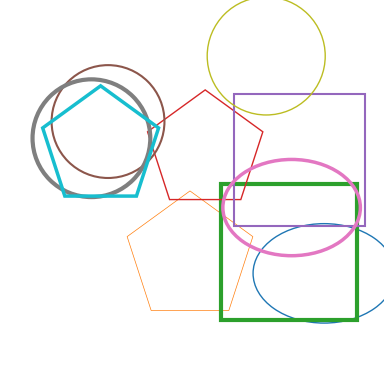[{"shape": "oval", "thickness": 1, "radius": 0.92, "center": [0.842, 0.29]}, {"shape": "pentagon", "thickness": 0.5, "radius": 0.86, "center": [0.493, 0.332]}, {"shape": "square", "thickness": 3, "radius": 0.89, "center": [0.75, 0.345]}, {"shape": "pentagon", "thickness": 1, "radius": 0.79, "center": [0.533, 0.609]}, {"shape": "square", "thickness": 1.5, "radius": 0.85, "center": [0.777, 0.584]}, {"shape": "circle", "thickness": 1.5, "radius": 0.73, "center": [0.281, 0.684]}, {"shape": "oval", "thickness": 2.5, "radius": 0.89, "center": [0.757, 0.461]}, {"shape": "circle", "thickness": 3, "radius": 0.76, "center": [0.237, 0.641]}, {"shape": "circle", "thickness": 1, "radius": 0.77, "center": [0.691, 0.855]}, {"shape": "pentagon", "thickness": 2.5, "radius": 0.79, "center": [0.261, 0.619]}]